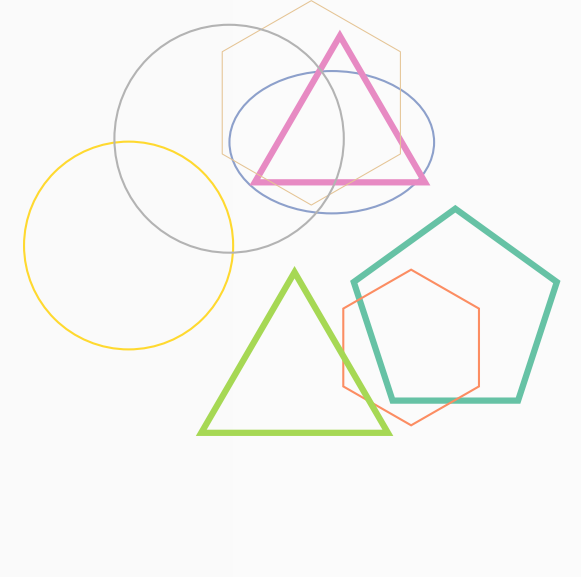[{"shape": "pentagon", "thickness": 3, "radius": 0.92, "center": [0.783, 0.454]}, {"shape": "hexagon", "thickness": 1, "radius": 0.67, "center": [0.707, 0.397]}, {"shape": "oval", "thickness": 1, "radius": 0.88, "center": [0.571, 0.753]}, {"shape": "triangle", "thickness": 3, "radius": 0.85, "center": [0.585, 0.768]}, {"shape": "triangle", "thickness": 3, "radius": 0.93, "center": [0.507, 0.342]}, {"shape": "circle", "thickness": 1, "radius": 0.9, "center": [0.221, 0.574]}, {"shape": "hexagon", "thickness": 0.5, "radius": 0.88, "center": [0.536, 0.821]}, {"shape": "circle", "thickness": 1, "radius": 0.99, "center": [0.394, 0.759]}]